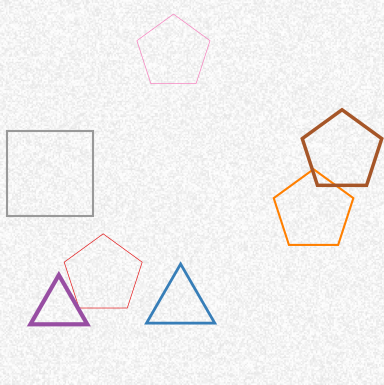[{"shape": "pentagon", "thickness": 0.5, "radius": 0.53, "center": [0.268, 0.286]}, {"shape": "triangle", "thickness": 2, "radius": 0.51, "center": [0.469, 0.212]}, {"shape": "triangle", "thickness": 3, "radius": 0.43, "center": [0.153, 0.2]}, {"shape": "pentagon", "thickness": 1.5, "radius": 0.54, "center": [0.814, 0.452]}, {"shape": "pentagon", "thickness": 2.5, "radius": 0.54, "center": [0.888, 0.606]}, {"shape": "pentagon", "thickness": 0.5, "radius": 0.5, "center": [0.451, 0.864]}, {"shape": "square", "thickness": 1.5, "radius": 0.55, "center": [0.13, 0.549]}]